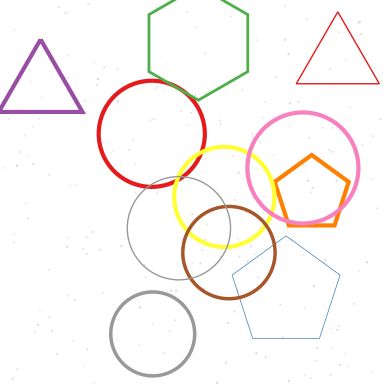[{"shape": "triangle", "thickness": 1, "radius": 0.62, "center": [0.877, 0.845]}, {"shape": "circle", "thickness": 3, "radius": 0.69, "center": [0.394, 0.652]}, {"shape": "pentagon", "thickness": 0.5, "radius": 0.74, "center": [0.743, 0.24]}, {"shape": "hexagon", "thickness": 2, "radius": 0.74, "center": [0.515, 0.888]}, {"shape": "triangle", "thickness": 3, "radius": 0.63, "center": [0.105, 0.772]}, {"shape": "pentagon", "thickness": 3, "radius": 0.51, "center": [0.81, 0.496]}, {"shape": "circle", "thickness": 3, "radius": 0.65, "center": [0.583, 0.488]}, {"shape": "circle", "thickness": 2.5, "radius": 0.6, "center": [0.595, 0.344]}, {"shape": "circle", "thickness": 3, "radius": 0.72, "center": [0.787, 0.564]}, {"shape": "circle", "thickness": 2.5, "radius": 0.55, "center": [0.397, 0.133]}, {"shape": "circle", "thickness": 1, "radius": 0.67, "center": [0.465, 0.407]}]